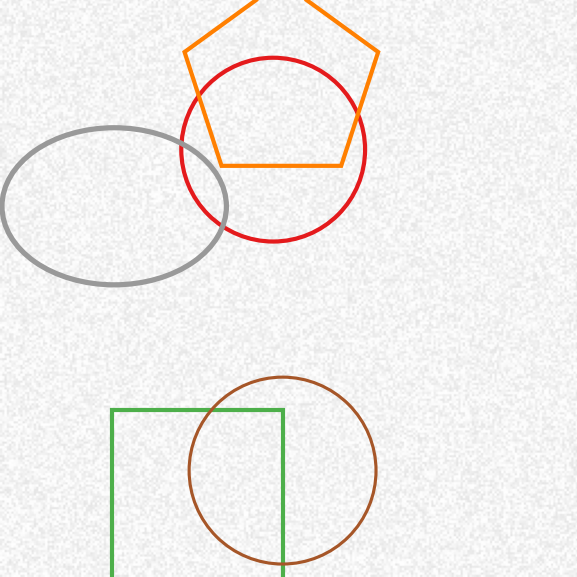[{"shape": "circle", "thickness": 2, "radius": 0.8, "center": [0.473, 0.74]}, {"shape": "square", "thickness": 2, "radius": 0.74, "center": [0.342, 0.141]}, {"shape": "pentagon", "thickness": 2, "radius": 0.88, "center": [0.487, 0.855]}, {"shape": "circle", "thickness": 1.5, "radius": 0.81, "center": [0.489, 0.184]}, {"shape": "oval", "thickness": 2.5, "radius": 0.97, "center": [0.198, 0.642]}]